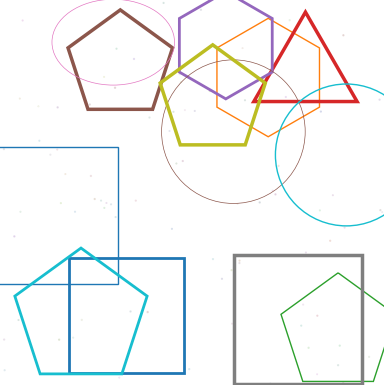[{"shape": "square", "thickness": 2, "radius": 0.75, "center": [0.328, 0.18]}, {"shape": "square", "thickness": 1, "radius": 0.89, "center": [0.13, 0.44]}, {"shape": "hexagon", "thickness": 1, "radius": 0.77, "center": [0.697, 0.799]}, {"shape": "pentagon", "thickness": 1, "radius": 0.78, "center": [0.878, 0.135]}, {"shape": "triangle", "thickness": 2.5, "radius": 0.77, "center": [0.793, 0.814]}, {"shape": "hexagon", "thickness": 2, "radius": 0.7, "center": [0.587, 0.882]}, {"shape": "pentagon", "thickness": 2.5, "radius": 0.71, "center": [0.312, 0.832]}, {"shape": "circle", "thickness": 0.5, "radius": 0.93, "center": [0.606, 0.658]}, {"shape": "oval", "thickness": 0.5, "radius": 0.8, "center": [0.294, 0.89]}, {"shape": "square", "thickness": 2.5, "radius": 0.84, "center": [0.774, 0.17]}, {"shape": "pentagon", "thickness": 2.5, "radius": 0.72, "center": [0.553, 0.74]}, {"shape": "pentagon", "thickness": 2, "radius": 0.9, "center": [0.21, 0.175]}, {"shape": "circle", "thickness": 1, "radius": 0.92, "center": [0.9, 0.598]}]